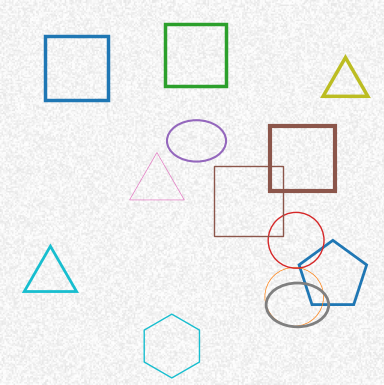[{"shape": "pentagon", "thickness": 2, "radius": 0.46, "center": [0.865, 0.283]}, {"shape": "square", "thickness": 2.5, "radius": 0.41, "center": [0.199, 0.824]}, {"shape": "circle", "thickness": 0.5, "radius": 0.38, "center": [0.764, 0.229]}, {"shape": "square", "thickness": 2.5, "radius": 0.4, "center": [0.508, 0.857]}, {"shape": "circle", "thickness": 1, "radius": 0.36, "center": [0.769, 0.376]}, {"shape": "oval", "thickness": 1.5, "radius": 0.38, "center": [0.51, 0.634]}, {"shape": "square", "thickness": 3, "radius": 0.42, "center": [0.786, 0.589]}, {"shape": "square", "thickness": 1, "radius": 0.45, "center": [0.646, 0.478]}, {"shape": "triangle", "thickness": 0.5, "radius": 0.41, "center": [0.408, 0.522]}, {"shape": "oval", "thickness": 2, "radius": 0.41, "center": [0.772, 0.208]}, {"shape": "triangle", "thickness": 2.5, "radius": 0.34, "center": [0.897, 0.783]}, {"shape": "triangle", "thickness": 2, "radius": 0.39, "center": [0.131, 0.282]}, {"shape": "hexagon", "thickness": 1, "radius": 0.41, "center": [0.446, 0.101]}]